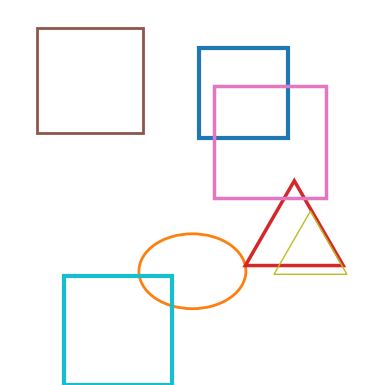[{"shape": "square", "thickness": 3, "radius": 0.58, "center": [0.632, 0.758]}, {"shape": "oval", "thickness": 2, "radius": 0.69, "center": [0.5, 0.295]}, {"shape": "triangle", "thickness": 2.5, "radius": 0.73, "center": [0.764, 0.384]}, {"shape": "square", "thickness": 2, "radius": 0.69, "center": [0.234, 0.791]}, {"shape": "square", "thickness": 2.5, "radius": 0.72, "center": [0.701, 0.632]}, {"shape": "triangle", "thickness": 1, "radius": 0.55, "center": [0.806, 0.342]}, {"shape": "square", "thickness": 3, "radius": 0.71, "center": [0.306, 0.143]}]